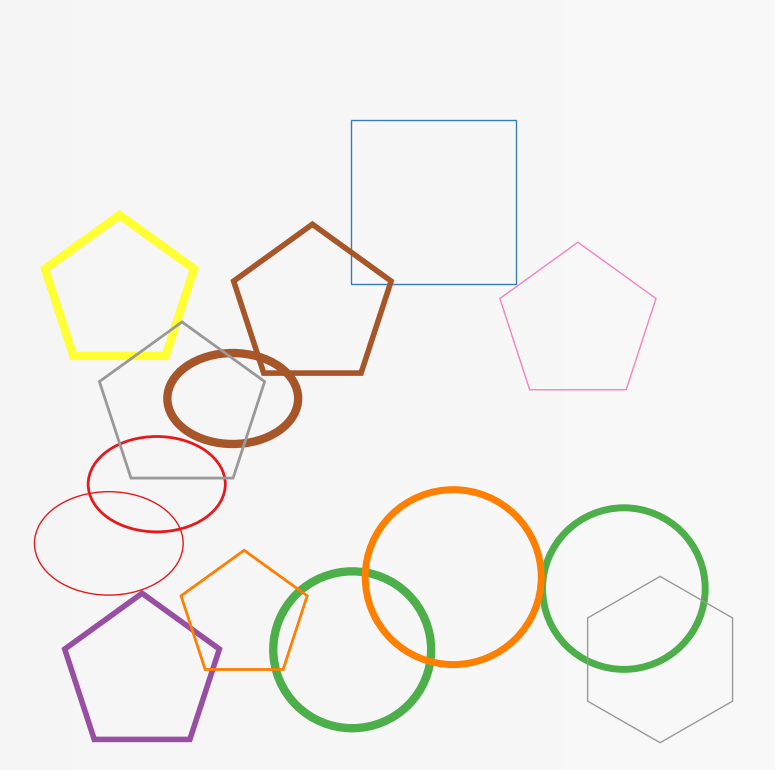[{"shape": "oval", "thickness": 1, "radius": 0.44, "center": [0.202, 0.371]}, {"shape": "oval", "thickness": 0.5, "radius": 0.48, "center": [0.14, 0.294]}, {"shape": "square", "thickness": 0.5, "radius": 0.53, "center": [0.56, 0.738]}, {"shape": "circle", "thickness": 3, "radius": 0.51, "center": [0.454, 0.156]}, {"shape": "circle", "thickness": 2.5, "radius": 0.52, "center": [0.805, 0.236]}, {"shape": "pentagon", "thickness": 2, "radius": 0.52, "center": [0.183, 0.125]}, {"shape": "circle", "thickness": 2.5, "radius": 0.57, "center": [0.585, 0.25]}, {"shape": "pentagon", "thickness": 1, "radius": 0.43, "center": [0.315, 0.2]}, {"shape": "pentagon", "thickness": 3, "radius": 0.51, "center": [0.154, 0.62]}, {"shape": "oval", "thickness": 3, "radius": 0.42, "center": [0.3, 0.482]}, {"shape": "pentagon", "thickness": 2, "radius": 0.53, "center": [0.403, 0.602]}, {"shape": "pentagon", "thickness": 0.5, "radius": 0.53, "center": [0.746, 0.58]}, {"shape": "pentagon", "thickness": 1, "radius": 0.56, "center": [0.235, 0.47]}, {"shape": "hexagon", "thickness": 0.5, "radius": 0.54, "center": [0.852, 0.143]}]